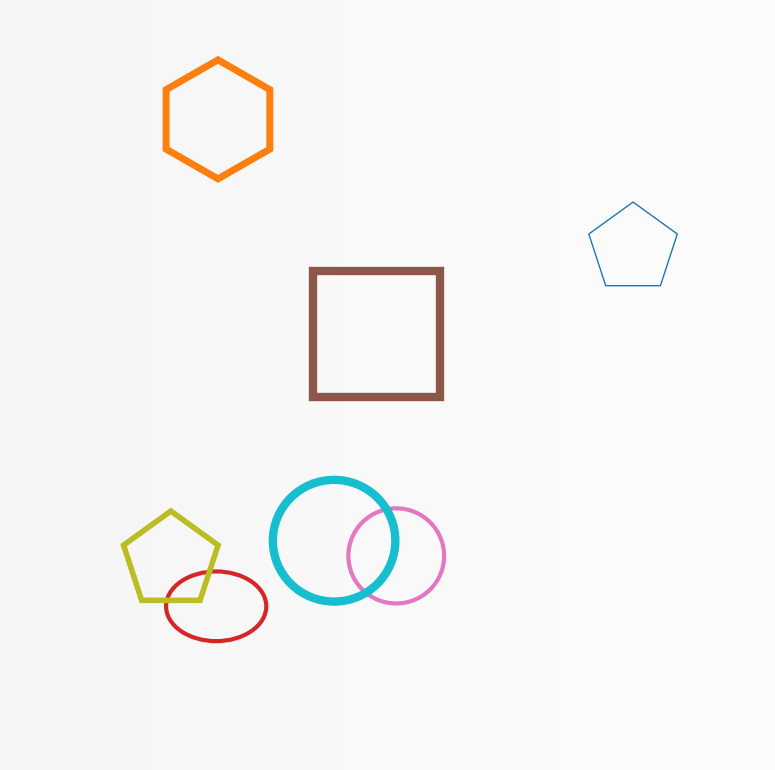[{"shape": "pentagon", "thickness": 0.5, "radius": 0.3, "center": [0.817, 0.678]}, {"shape": "hexagon", "thickness": 2.5, "radius": 0.39, "center": [0.281, 0.845]}, {"shape": "oval", "thickness": 1.5, "radius": 0.32, "center": [0.279, 0.213]}, {"shape": "square", "thickness": 3, "radius": 0.41, "center": [0.486, 0.566]}, {"shape": "circle", "thickness": 1.5, "radius": 0.31, "center": [0.511, 0.278]}, {"shape": "pentagon", "thickness": 2, "radius": 0.32, "center": [0.22, 0.272]}, {"shape": "circle", "thickness": 3, "radius": 0.4, "center": [0.431, 0.298]}]